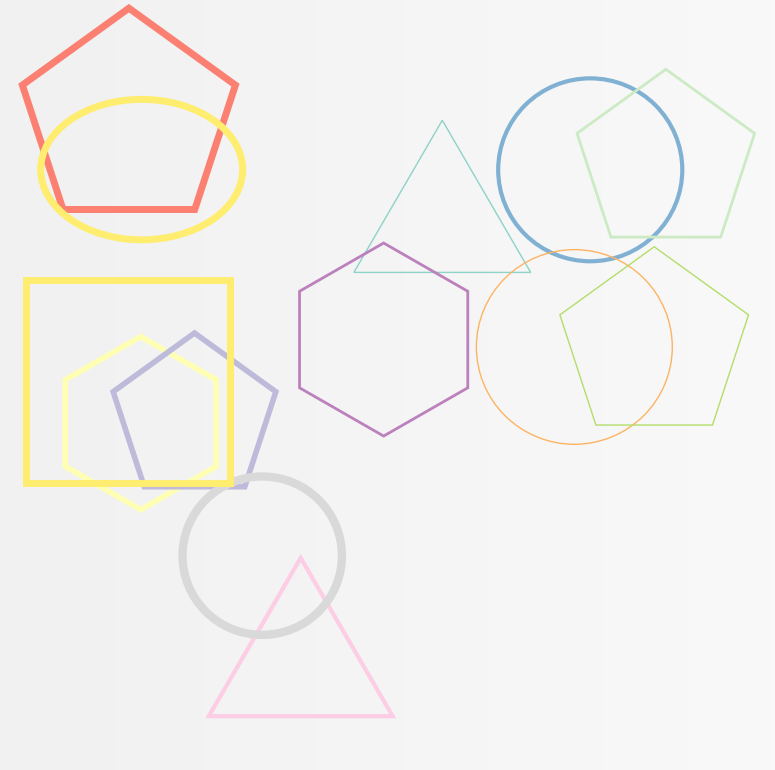[{"shape": "triangle", "thickness": 0.5, "radius": 0.66, "center": [0.571, 0.712]}, {"shape": "hexagon", "thickness": 2, "radius": 0.56, "center": [0.182, 0.451]}, {"shape": "pentagon", "thickness": 2, "radius": 0.55, "center": [0.251, 0.457]}, {"shape": "pentagon", "thickness": 2.5, "radius": 0.72, "center": [0.166, 0.845]}, {"shape": "circle", "thickness": 1.5, "radius": 0.59, "center": [0.762, 0.779]}, {"shape": "circle", "thickness": 0.5, "radius": 0.63, "center": [0.741, 0.549]}, {"shape": "pentagon", "thickness": 0.5, "radius": 0.64, "center": [0.844, 0.552]}, {"shape": "triangle", "thickness": 1.5, "radius": 0.69, "center": [0.388, 0.138]}, {"shape": "circle", "thickness": 3, "radius": 0.51, "center": [0.338, 0.278]}, {"shape": "hexagon", "thickness": 1, "radius": 0.63, "center": [0.495, 0.559]}, {"shape": "pentagon", "thickness": 1, "radius": 0.6, "center": [0.859, 0.79]}, {"shape": "oval", "thickness": 2.5, "radius": 0.65, "center": [0.183, 0.78]}, {"shape": "square", "thickness": 2.5, "radius": 0.66, "center": [0.166, 0.505]}]